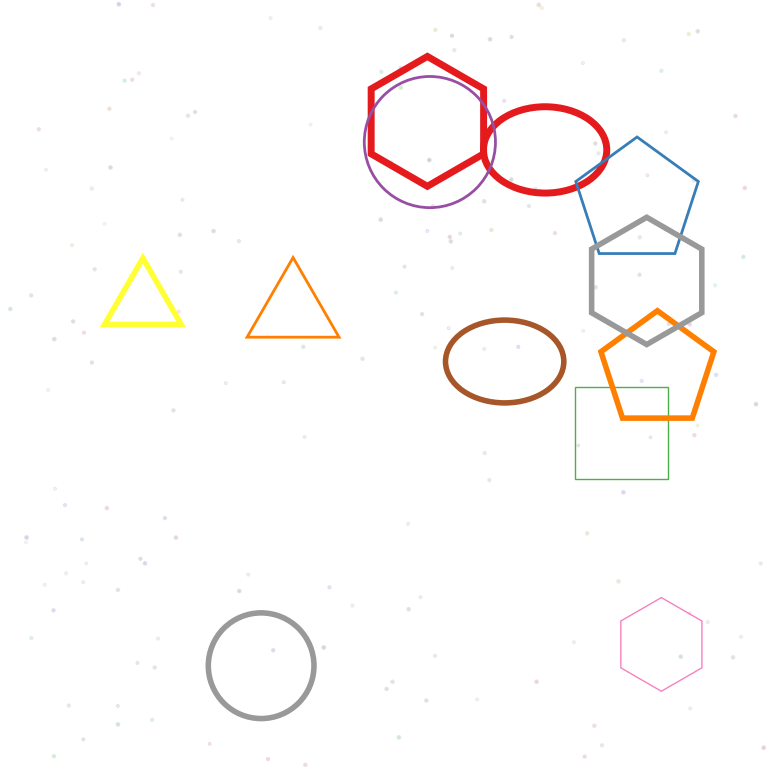[{"shape": "hexagon", "thickness": 2.5, "radius": 0.42, "center": [0.555, 0.842]}, {"shape": "oval", "thickness": 2.5, "radius": 0.4, "center": [0.708, 0.805]}, {"shape": "pentagon", "thickness": 1, "radius": 0.42, "center": [0.827, 0.738]}, {"shape": "square", "thickness": 0.5, "radius": 0.3, "center": [0.807, 0.437]}, {"shape": "circle", "thickness": 1, "radius": 0.43, "center": [0.558, 0.816]}, {"shape": "pentagon", "thickness": 2, "radius": 0.39, "center": [0.854, 0.519]}, {"shape": "triangle", "thickness": 1, "radius": 0.34, "center": [0.381, 0.597]}, {"shape": "triangle", "thickness": 2, "radius": 0.29, "center": [0.186, 0.607]}, {"shape": "oval", "thickness": 2, "radius": 0.38, "center": [0.655, 0.531]}, {"shape": "hexagon", "thickness": 0.5, "radius": 0.3, "center": [0.859, 0.163]}, {"shape": "circle", "thickness": 2, "radius": 0.34, "center": [0.339, 0.135]}, {"shape": "hexagon", "thickness": 2, "radius": 0.41, "center": [0.84, 0.635]}]